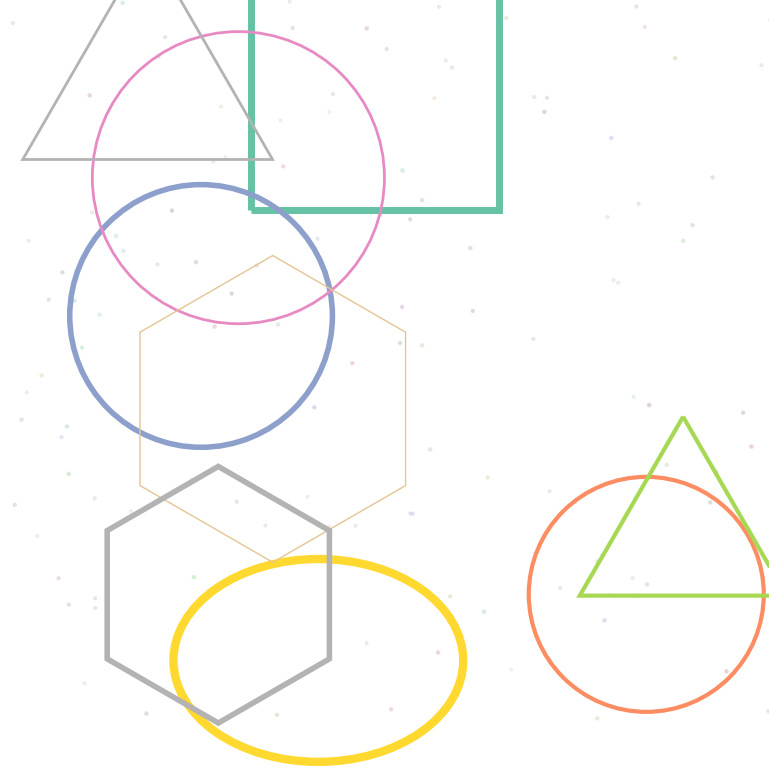[{"shape": "square", "thickness": 2.5, "radius": 0.8, "center": [0.487, 0.888]}, {"shape": "circle", "thickness": 1.5, "radius": 0.76, "center": [0.839, 0.228]}, {"shape": "circle", "thickness": 2, "radius": 0.85, "center": [0.261, 0.59]}, {"shape": "circle", "thickness": 1, "radius": 0.95, "center": [0.31, 0.769]}, {"shape": "triangle", "thickness": 1.5, "radius": 0.77, "center": [0.887, 0.304]}, {"shape": "oval", "thickness": 3, "radius": 0.94, "center": [0.413, 0.142]}, {"shape": "hexagon", "thickness": 0.5, "radius": 1.0, "center": [0.354, 0.469]}, {"shape": "hexagon", "thickness": 2, "radius": 0.83, "center": [0.283, 0.228]}, {"shape": "triangle", "thickness": 1, "radius": 0.94, "center": [0.192, 0.887]}]